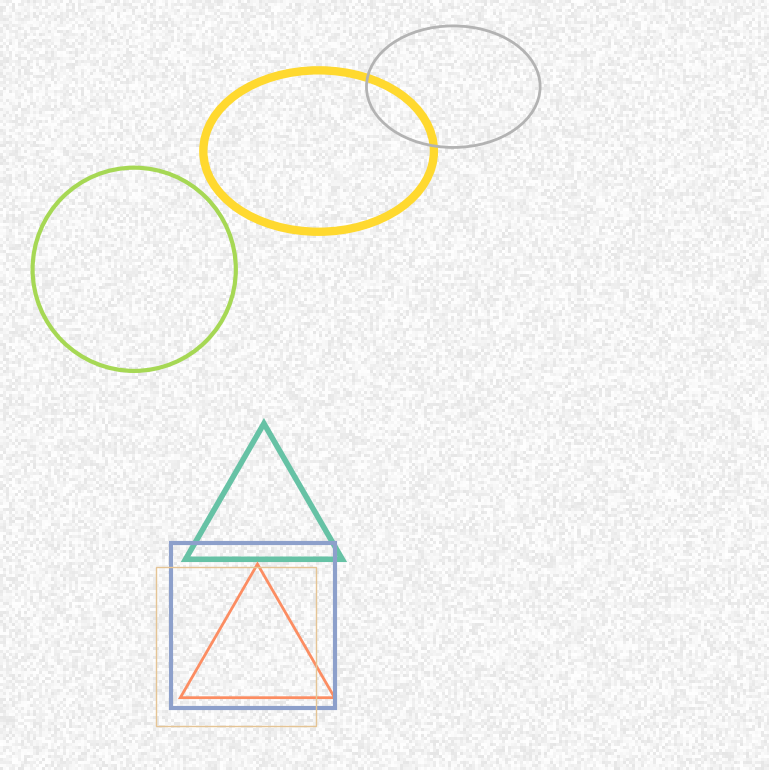[{"shape": "triangle", "thickness": 2, "radius": 0.59, "center": [0.343, 0.332]}, {"shape": "triangle", "thickness": 1, "radius": 0.58, "center": [0.334, 0.152]}, {"shape": "square", "thickness": 1.5, "radius": 0.53, "center": [0.329, 0.188]}, {"shape": "circle", "thickness": 1.5, "radius": 0.66, "center": [0.174, 0.65]}, {"shape": "oval", "thickness": 3, "radius": 0.75, "center": [0.414, 0.804]}, {"shape": "square", "thickness": 0.5, "radius": 0.52, "center": [0.307, 0.16]}, {"shape": "oval", "thickness": 1, "radius": 0.56, "center": [0.589, 0.887]}]